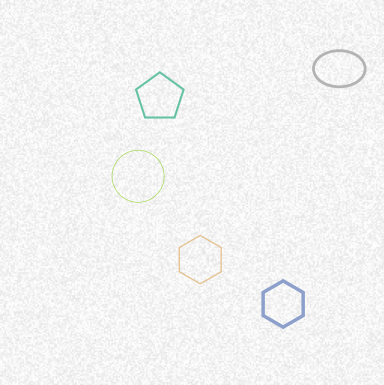[{"shape": "pentagon", "thickness": 1.5, "radius": 0.32, "center": [0.415, 0.747]}, {"shape": "hexagon", "thickness": 2.5, "radius": 0.3, "center": [0.735, 0.21]}, {"shape": "circle", "thickness": 0.5, "radius": 0.34, "center": [0.359, 0.542]}, {"shape": "hexagon", "thickness": 1, "radius": 0.31, "center": [0.52, 0.326]}, {"shape": "oval", "thickness": 2, "radius": 0.34, "center": [0.881, 0.821]}]